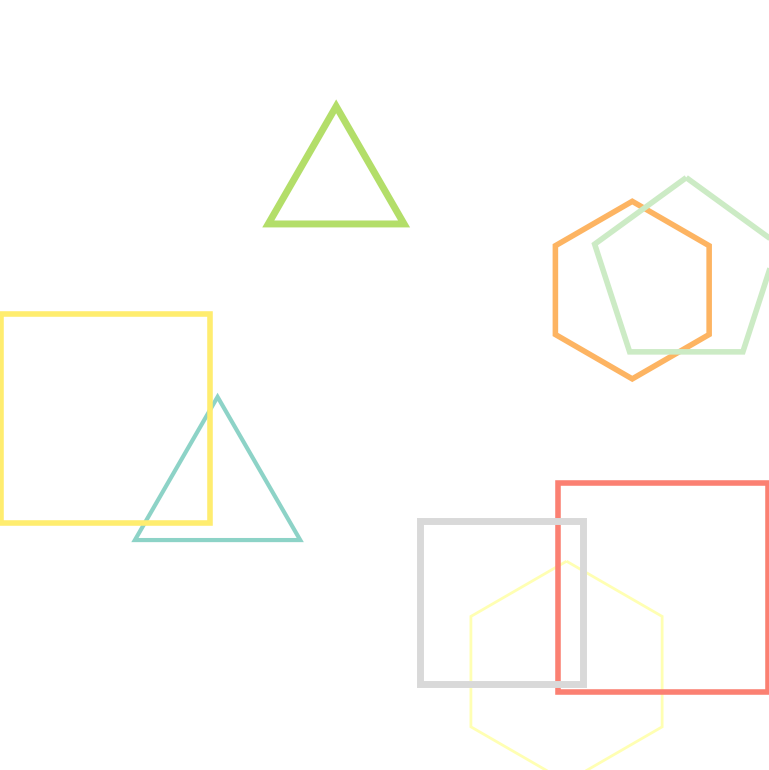[{"shape": "triangle", "thickness": 1.5, "radius": 0.62, "center": [0.283, 0.361]}, {"shape": "hexagon", "thickness": 1, "radius": 0.72, "center": [0.736, 0.128]}, {"shape": "square", "thickness": 2, "radius": 0.68, "center": [0.861, 0.237]}, {"shape": "hexagon", "thickness": 2, "radius": 0.58, "center": [0.821, 0.623]}, {"shape": "triangle", "thickness": 2.5, "radius": 0.51, "center": [0.437, 0.76]}, {"shape": "square", "thickness": 2.5, "radius": 0.53, "center": [0.651, 0.217]}, {"shape": "pentagon", "thickness": 2, "radius": 0.63, "center": [0.891, 0.644]}, {"shape": "square", "thickness": 2, "radius": 0.68, "center": [0.137, 0.457]}]